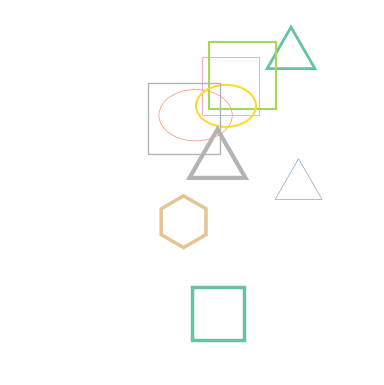[{"shape": "square", "thickness": 2.5, "radius": 0.34, "center": [0.566, 0.186]}, {"shape": "triangle", "thickness": 2, "radius": 0.36, "center": [0.756, 0.858]}, {"shape": "oval", "thickness": 0.5, "radius": 0.48, "center": [0.508, 0.701]}, {"shape": "triangle", "thickness": 0.5, "radius": 0.35, "center": [0.776, 0.517]}, {"shape": "square", "thickness": 0.5, "radius": 0.37, "center": [0.598, 0.777]}, {"shape": "square", "thickness": 1.5, "radius": 0.43, "center": [0.631, 0.803]}, {"shape": "oval", "thickness": 1.5, "radius": 0.39, "center": [0.587, 0.725]}, {"shape": "hexagon", "thickness": 2.5, "radius": 0.34, "center": [0.477, 0.424]}, {"shape": "square", "thickness": 1, "radius": 0.47, "center": [0.478, 0.692]}, {"shape": "triangle", "thickness": 3, "radius": 0.42, "center": [0.565, 0.58]}]